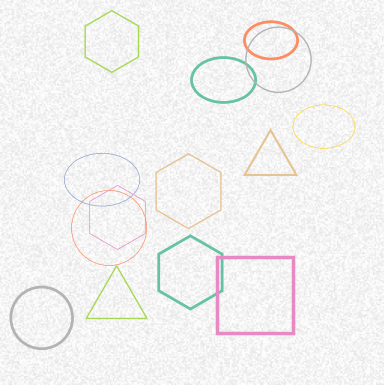[{"shape": "hexagon", "thickness": 2, "radius": 0.48, "center": [0.495, 0.292]}, {"shape": "oval", "thickness": 2, "radius": 0.42, "center": [0.581, 0.792]}, {"shape": "oval", "thickness": 2, "radius": 0.35, "center": [0.704, 0.895]}, {"shape": "circle", "thickness": 0.5, "radius": 0.49, "center": [0.283, 0.408]}, {"shape": "oval", "thickness": 0.5, "radius": 0.49, "center": [0.265, 0.533]}, {"shape": "hexagon", "thickness": 0.5, "radius": 0.42, "center": [0.305, 0.435]}, {"shape": "square", "thickness": 2.5, "radius": 0.49, "center": [0.663, 0.233]}, {"shape": "triangle", "thickness": 1, "radius": 0.46, "center": [0.303, 0.218]}, {"shape": "hexagon", "thickness": 1, "radius": 0.4, "center": [0.291, 0.892]}, {"shape": "oval", "thickness": 0.5, "radius": 0.4, "center": [0.842, 0.671]}, {"shape": "hexagon", "thickness": 1, "radius": 0.49, "center": [0.49, 0.503]}, {"shape": "triangle", "thickness": 1.5, "radius": 0.39, "center": [0.703, 0.584]}, {"shape": "circle", "thickness": 2, "radius": 0.4, "center": [0.108, 0.174]}, {"shape": "circle", "thickness": 1, "radius": 0.42, "center": [0.723, 0.845]}]